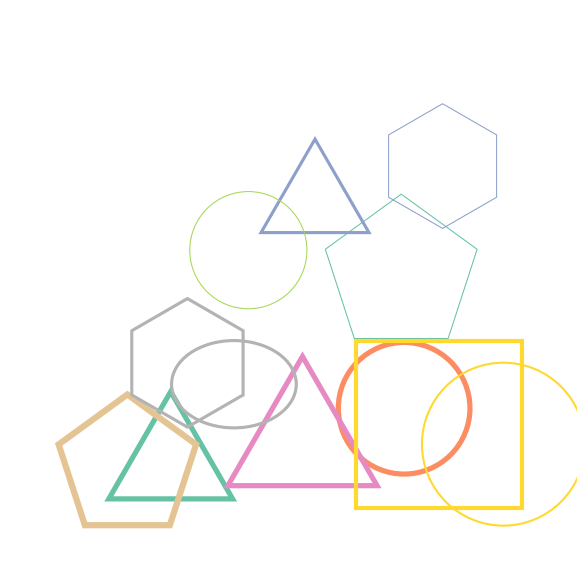[{"shape": "triangle", "thickness": 2.5, "radius": 0.62, "center": [0.296, 0.197]}, {"shape": "pentagon", "thickness": 0.5, "radius": 0.69, "center": [0.695, 0.525]}, {"shape": "circle", "thickness": 2.5, "radius": 0.57, "center": [0.7, 0.292]}, {"shape": "triangle", "thickness": 1.5, "radius": 0.54, "center": [0.545, 0.65]}, {"shape": "hexagon", "thickness": 0.5, "radius": 0.54, "center": [0.766, 0.712]}, {"shape": "triangle", "thickness": 2.5, "radius": 0.75, "center": [0.524, 0.233]}, {"shape": "circle", "thickness": 0.5, "radius": 0.51, "center": [0.43, 0.566]}, {"shape": "square", "thickness": 2, "radius": 0.72, "center": [0.761, 0.264]}, {"shape": "circle", "thickness": 1, "radius": 0.71, "center": [0.872, 0.23]}, {"shape": "pentagon", "thickness": 3, "radius": 0.63, "center": [0.221, 0.191]}, {"shape": "hexagon", "thickness": 1.5, "radius": 0.56, "center": [0.325, 0.371]}, {"shape": "oval", "thickness": 1.5, "radius": 0.54, "center": [0.405, 0.334]}]